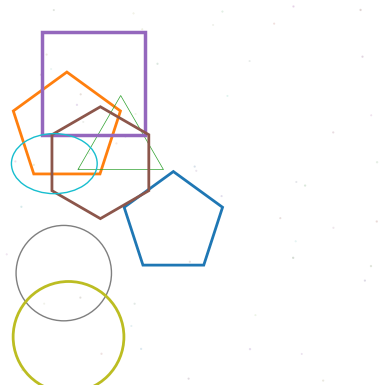[{"shape": "pentagon", "thickness": 2, "radius": 0.67, "center": [0.45, 0.42]}, {"shape": "pentagon", "thickness": 2, "radius": 0.73, "center": [0.174, 0.667]}, {"shape": "triangle", "thickness": 0.5, "radius": 0.64, "center": [0.313, 0.624]}, {"shape": "square", "thickness": 2.5, "radius": 0.67, "center": [0.243, 0.784]}, {"shape": "hexagon", "thickness": 2, "radius": 0.73, "center": [0.261, 0.577]}, {"shape": "circle", "thickness": 1, "radius": 0.62, "center": [0.166, 0.291]}, {"shape": "circle", "thickness": 2, "radius": 0.72, "center": [0.178, 0.125]}, {"shape": "oval", "thickness": 1, "radius": 0.56, "center": [0.141, 0.575]}]